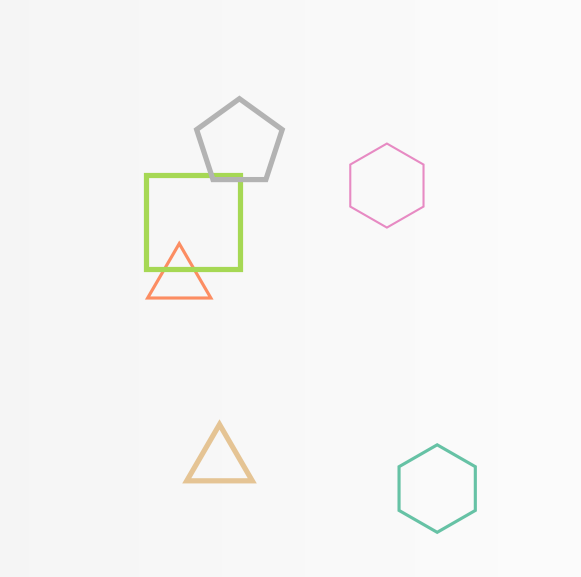[{"shape": "hexagon", "thickness": 1.5, "radius": 0.38, "center": [0.752, 0.153]}, {"shape": "triangle", "thickness": 1.5, "radius": 0.31, "center": [0.308, 0.514]}, {"shape": "hexagon", "thickness": 1, "radius": 0.36, "center": [0.666, 0.678]}, {"shape": "square", "thickness": 2.5, "radius": 0.41, "center": [0.332, 0.615]}, {"shape": "triangle", "thickness": 2.5, "radius": 0.33, "center": [0.378, 0.199]}, {"shape": "pentagon", "thickness": 2.5, "radius": 0.39, "center": [0.412, 0.751]}]